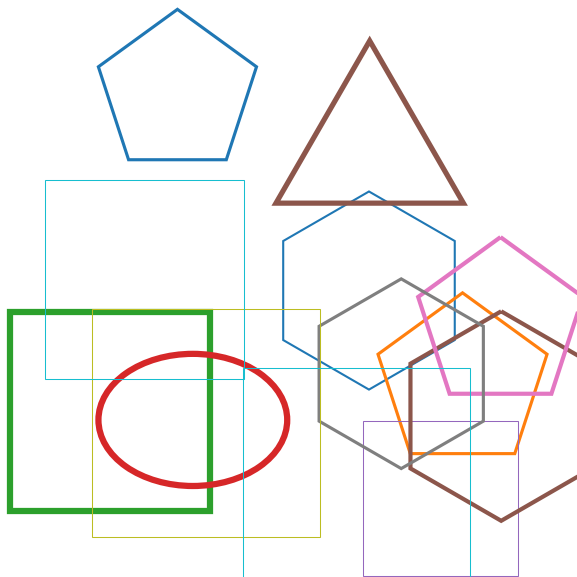[{"shape": "pentagon", "thickness": 1.5, "radius": 0.72, "center": [0.307, 0.839]}, {"shape": "hexagon", "thickness": 1, "radius": 0.86, "center": [0.639, 0.496]}, {"shape": "pentagon", "thickness": 1.5, "radius": 0.77, "center": [0.801, 0.338]}, {"shape": "square", "thickness": 3, "radius": 0.87, "center": [0.191, 0.287]}, {"shape": "oval", "thickness": 3, "radius": 0.82, "center": [0.334, 0.272]}, {"shape": "square", "thickness": 0.5, "radius": 0.67, "center": [0.763, 0.136]}, {"shape": "triangle", "thickness": 2.5, "radius": 0.94, "center": [0.64, 0.741]}, {"shape": "hexagon", "thickness": 2, "radius": 0.91, "center": [0.868, 0.279]}, {"shape": "pentagon", "thickness": 2, "radius": 0.75, "center": [0.867, 0.439]}, {"shape": "hexagon", "thickness": 1.5, "radius": 0.82, "center": [0.695, 0.352]}, {"shape": "square", "thickness": 0.5, "radius": 0.99, "center": [0.357, 0.267]}, {"shape": "square", "thickness": 0.5, "radius": 0.86, "center": [0.251, 0.516]}, {"shape": "square", "thickness": 0.5, "radius": 0.98, "center": [0.617, 0.165]}]